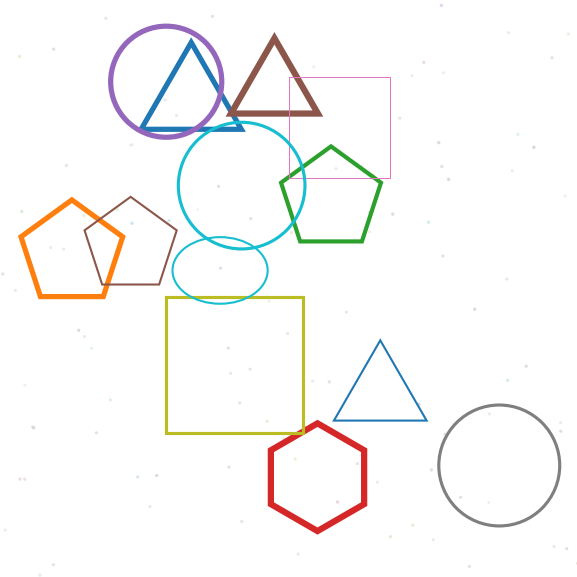[{"shape": "triangle", "thickness": 2.5, "radius": 0.5, "center": [0.331, 0.825]}, {"shape": "triangle", "thickness": 1, "radius": 0.46, "center": [0.658, 0.317]}, {"shape": "pentagon", "thickness": 2.5, "radius": 0.46, "center": [0.124, 0.56]}, {"shape": "pentagon", "thickness": 2, "radius": 0.45, "center": [0.573, 0.655]}, {"shape": "hexagon", "thickness": 3, "radius": 0.47, "center": [0.55, 0.173]}, {"shape": "circle", "thickness": 2.5, "radius": 0.48, "center": [0.288, 0.858]}, {"shape": "pentagon", "thickness": 1, "radius": 0.42, "center": [0.226, 0.574]}, {"shape": "triangle", "thickness": 3, "radius": 0.43, "center": [0.475, 0.846]}, {"shape": "square", "thickness": 0.5, "radius": 0.44, "center": [0.588, 0.778]}, {"shape": "circle", "thickness": 1.5, "radius": 0.52, "center": [0.865, 0.193]}, {"shape": "square", "thickness": 1.5, "radius": 0.59, "center": [0.406, 0.367]}, {"shape": "circle", "thickness": 1.5, "radius": 0.55, "center": [0.418, 0.678]}, {"shape": "oval", "thickness": 1, "radius": 0.41, "center": [0.381, 0.531]}]